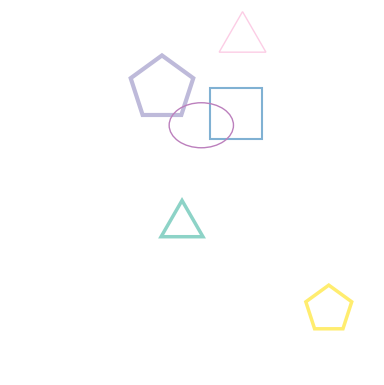[{"shape": "triangle", "thickness": 2.5, "radius": 0.31, "center": [0.473, 0.417]}, {"shape": "pentagon", "thickness": 3, "radius": 0.43, "center": [0.421, 0.771]}, {"shape": "square", "thickness": 1.5, "radius": 0.34, "center": [0.612, 0.705]}, {"shape": "triangle", "thickness": 1, "radius": 0.35, "center": [0.63, 0.9]}, {"shape": "oval", "thickness": 1, "radius": 0.42, "center": [0.523, 0.675]}, {"shape": "pentagon", "thickness": 2.5, "radius": 0.31, "center": [0.854, 0.197]}]